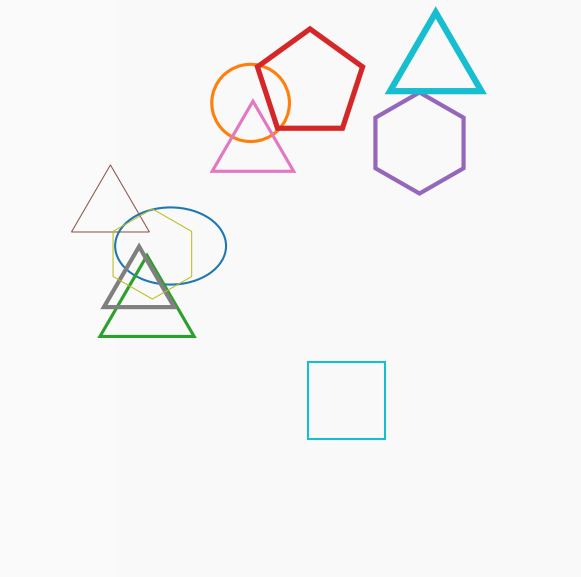[{"shape": "oval", "thickness": 1, "radius": 0.48, "center": [0.294, 0.573]}, {"shape": "circle", "thickness": 1.5, "radius": 0.33, "center": [0.431, 0.821]}, {"shape": "triangle", "thickness": 1.5, "radius": 0.47, "center": [0.253, 0.463]}, {"shape": "pentagon", "thickness": 2.5, "radius": 0.48, "center": [0.533, 0.854]}, {"shape": "hexagon", "thickness": 2, "radius": 0.44, "center": [0.722, 0.752]}, {"shape": "triangle", "thickness": 0.5, "radius": 0.39, "center": [0.19, 0.636]}, {"shape": "triangle", "thickness": 1.5, "radius": 0.4, "center": [0.435, 0.743]}, {"shape": "triangle", "thickness": 2, "radius": 0.35, "center": [0.239, 0.502]}, {"shape": "hexagon", "thickness": 0.5, "radius": 0.39, "center": [0.262, 0.559]}, {"shape": "triangle", "thickness": 3, "radius": 0.45, "center": [0.75, 0.887]}, {"shape": "square", "thickness": 1, "radius": 0.33, "center": [0.596, 0.306]}]